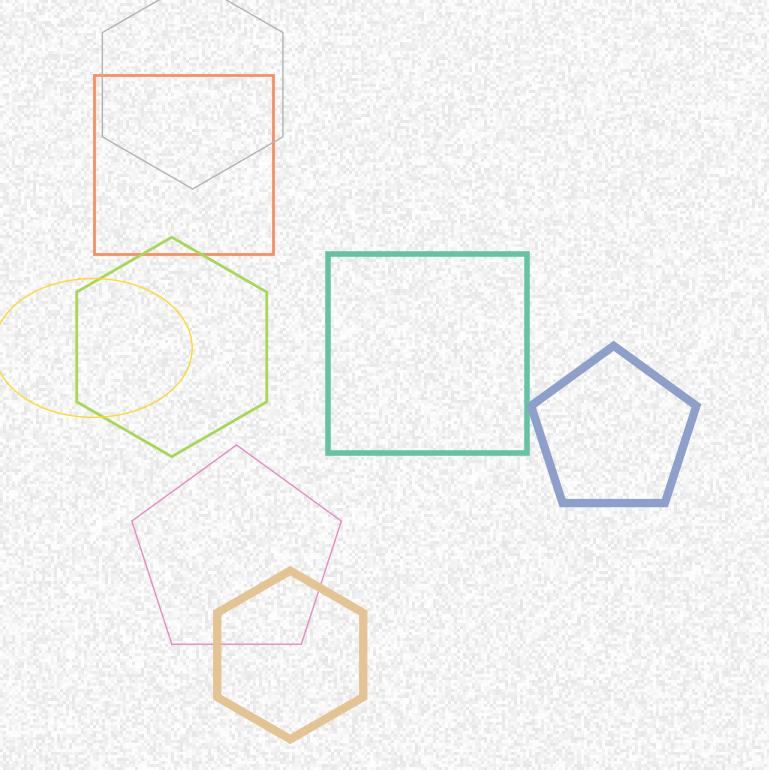[{"shape": "square", "thickness": 2, "radius": 0.65, "center": [0.555, 0.541]}, {"shape": "square", "thickness": 1, "radius": 0.58, "center": [0.238, 0.786]}, {"shape": "pentagon", "thickness": 3, "radius": 0.56, "center": [0.797, 0.438]}, {"shape": "pentagon", "thickness": 0.5, "radius": 0.72, "center": [0.307, 0.279]}, {"shape": "hexagon", "thickness": 1, "radius": 0.71, "center": [0.223, 0.549]}, {"shape": "oval", "thickness": 0.5, "radius": 0.64, "center": [0.121, 0.548]}, {"shape": "hexagon", "thickness": 3, "radius": 0.55, "center": [0.377, 0.149]}, {"shape": "hexagon", "thickness": 0.5, "radius": 0.68, "center": [0.25, 0.89]}]